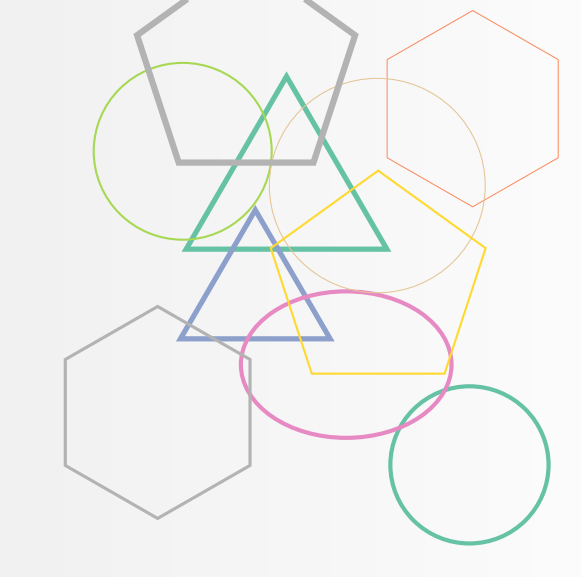[{"shape": "triangle", "thickness": 2.5, "radius": 1.0, "center": [0.493, 0.667]}, {"shape": "circle", "thickness": 2, "radius": 0.68, "center": [0.808, 0.194]}, {"shape": "hexagon", "thickness": 0.5, "radius": 0.85, "center": [0.813, 0.811]}, {"shape": "triangle", "thickness": 2.5, "radius": 0.74, "center": [0.439, 0.487]}, {"shape": "oval", "thickness": 2, "radius": 0.91, "center": [0.596, 0.368]}, {"shape": "circle", "thickness": 1, "radius": 0.77, "center": [0.314, 0.737]}, {"shape": "pentagon", "thickness": 1, "radius": 0.97, "center": [0.651, 0.509]}, {"shape": "circle", "thickness": 0.5, "radius": 0.93, "center": [0.649, 0.678]}, {"shape": "pentagon", "thickness": 3, "radius": 0.99, "center": [0.423, 0.877]}, {"shape": "hexagon", "thickness": 1.5, "radius": 0.92, "center": [0.271, 0.285]}]